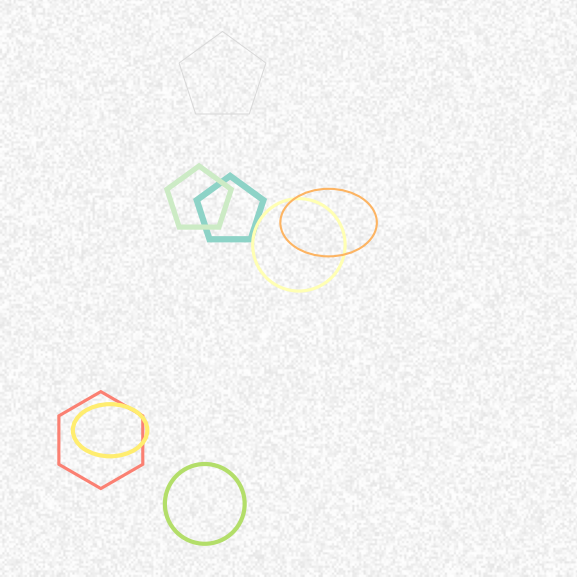[{"shape": "pentagon", "thickness": 3, "radius": 0.3, "center": [0.398, 0.634]}, {"shape": "circle", "thickness": 1.5, "radius": 0.4, "center": [0.518, 0.575]}, {"shape": "hexagon", "thickness": 1.5, "radius": 0.42, "center": [0.175, 0.237]}, {"shape": "oval", "thickness": 1, "radius": 0.42, "center": [0.569, 0.614]}, {"shape": "circle", "thickness": 2, "radius": 0.35, "center": [0.355, 0.127]}, {"shape": "pentagon", "thickness": 0.5, "radius": 0.4, "center": [0.385, 0.866]}, {"shape": "pentagon", "thickness": 2.5, "radius": 0.29, "center": [0.345, 0.653]}, {"shape": "oval", "thickness": 2, "radius": 0.32, "center": [0.191, 0.254]}]